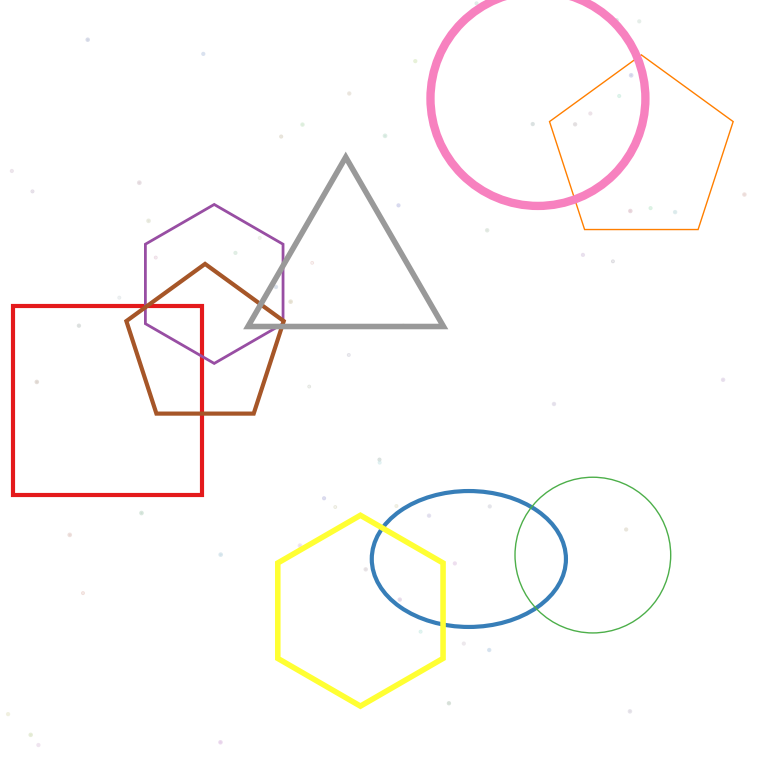[{"shape": "square", "thickness": 1.5, "radius": 0.61, "center": [0.139, 0.48]}, {"shape": "oval", "thickness": 1.5, "radius": 0.63, "center": [0.609, 0.274]}, {"shape": "circle", "thickness": 0.5, "radius": 0.51, "center": [0.77, 0.279]}, {"shape": "hexagon", "thickness": 1, "radius": 0.52, "center": [0.278, 0.631]}, {"shape": "pentagon", "thickness": 0.5, "radius": 0.63, "center": [0.833, 0.803]}, {"shape": "hexagon", "thickness": 2, "radius": 0.62, "center": [0.468, 0.207]}, {"shape": "pentagon", "thickness": 1.5, "radius": 0.54, "center": [0.266, 0.55]}, {"shape": "circle", "thickness": 3, "radius": 0.7, "center": [0.699, 0.872]}, {"shape": "triangle", "thickness": 2, "radius": 0.73, "center": [0.449, 0.649]}]